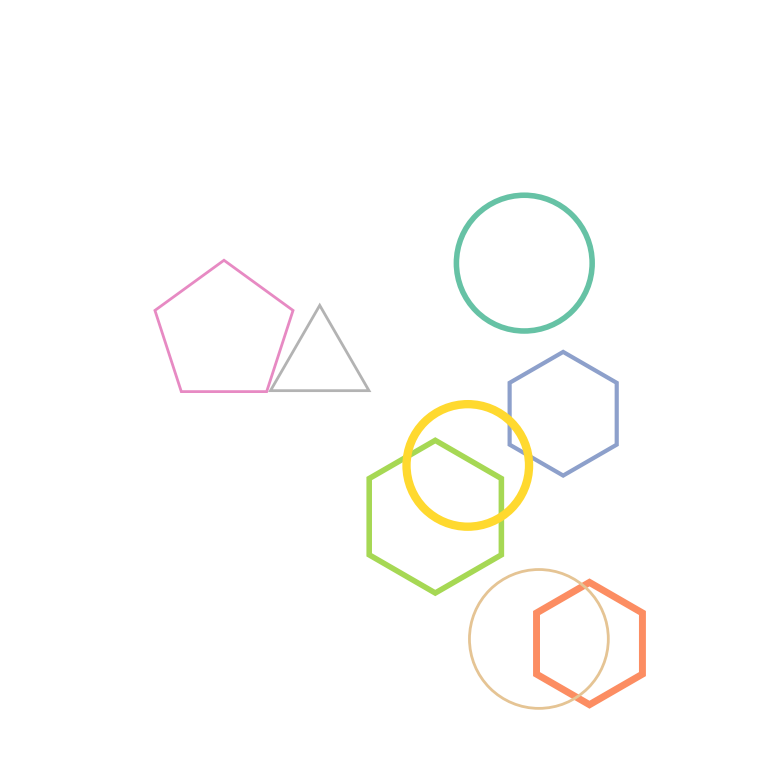[{"shape": "circle", "thickness": 2, "radius": 0.44, "center": [0.681, 0.658]}, {"shape": "hexagon", "thickness": 2.5, "radius": 0.4, "center": [0.766, 0.164]}, {"shape": "hexagon", "thickness": 1.5, "radius": 0.4, "center": [0.731, 0.463]}, {"shape": "pentagon", "thickness": 1, "radius": 0.47, "center": [0.291, 0.568]}, {"shape": "hexagon", "thickness": 2, "radius": 0.5, "center": [0.565, 0.329]}, {"shape": "circle", "thickness": 3, "radius": 0.4, "center": [0.608, 0.396]}, {"shape": "circle", "thickness": 1, "radius": 0.45, "center": [0.7, 0.17]}, {"shape": "triangle", "thickness": 1, "radius": 0.37, "center": [0.415, 0.53]}]